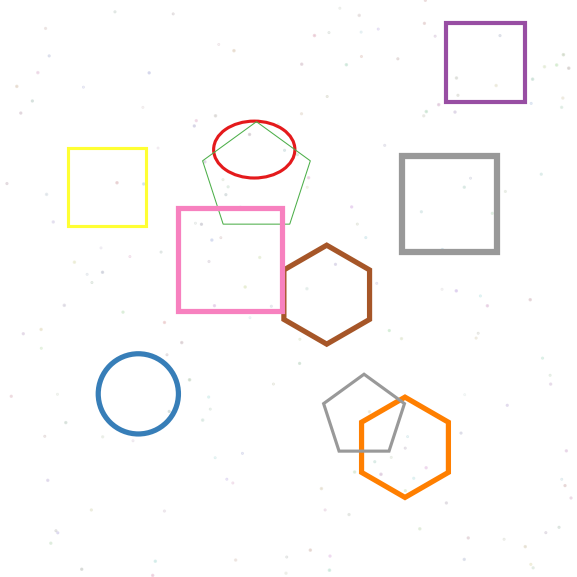[{"shape": "oval", "thickness": 1.5, "radius": 0.35, "center": [0.44, 0.74]}, {"shape": "circle", "thickness": 2.5, "radius": 0.35, "center": [0.24, 0.317]}, {"shape": "pentagon", "thickness": 0.5, "radius": 0.49, "center": [0.444, 0.69]}, {"shape": "square", "thickness": 2, "radius": 0.34, "center": [0.84, 0.891]}, {"shape": "hexagon", "thickness": 2.5, "radius": 0.43, "center": [0.701, 0.225]}, {"shape": "square", "thickness": 1.5, "radius": 0.34, "center": [0.185, 0.676]}, {"shape": "hexagon", "thickness": 2.5, "radius": 0.43, "center": [0.566, 0.489]}, {"shape": "square", "thickness": 2.5, "radius": 0.45, "center": [0.398, 0.55]}, {"shape": "pentagon", "thickness": 1.5, "radius": 0.37, "center": [0.63, 0.278]}, {"shape": "square", "thickness": 3, "radius": 0.41, "center": [0.778, 0.646]}]